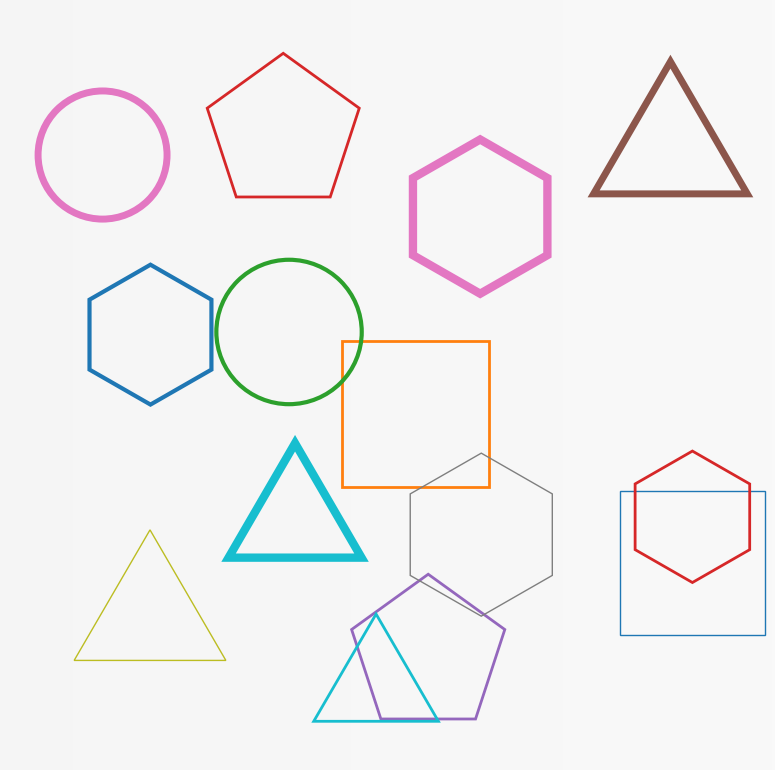[{"shape": "square", "thickness": 0.5, "radius": 0.47, "center": [0.893, 0.269]}, {"shape": "hexagon", "thickness": 1.5, "radius": 0.45, "center": [0.194, 0.565]}, {"shape": "square", "thickness": 1, "radius": 0.47, "center": [0.536, 0.462]}, {"shape": "circle", "thickness": 1.5, "radius": 0.47, "center": [0.373, 0.569]}, {"shape": "pentagon", "thickness": 1, "radius": 0.52, "center": [0.365, 0.828]}, {"shape": "hexagon", "thickness": 1, "radius": 0.43, "center": [0.893, 0.329]}, {"shape": "pentagon", "thickness": 1, "radius": 0.52, "center": [0.553, 0.15]}, {"shape": "triangle", "thickness": 2.5, "radius": 0.57, "center": [0.865, 0.805]}, {"shape": "hexagon", "thickness": 3, "radius": 0.5, "center": [0.62, 0.719]}, {"shape": "circle", "thickness": 2.5, "radius": 0.42, "center": [0.132, 0.799]}, {"shape": "hexagon", "thickness": 0.5, "radius": 0.53, "center": [0.621, 0.306]}, {"shape": "triangle", "thickness": 0.5, "radius": 0.57, "center": [0.194, 0.199]}, {"shape": "triangle", "thickness": 1, "radius": 0.46, "center": [0.485, 0.11]}, {"shape": "triangle", "thickness": 3, "radius": 0.5, "center": [0.381, 0.325]}]